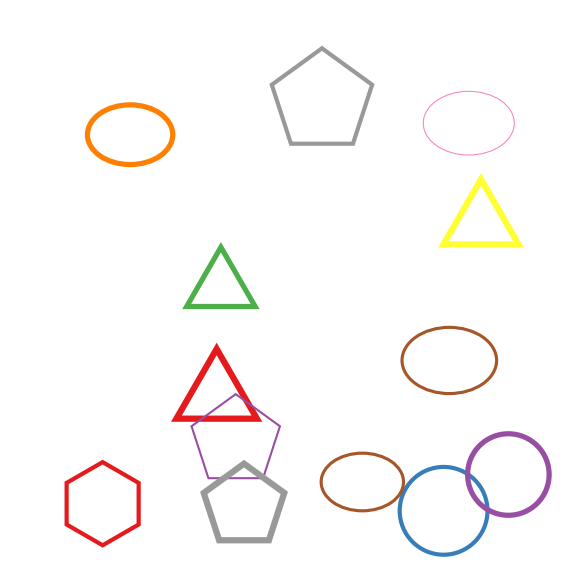[{"shape": "triangle", "thickness": 3, "radius": 0.4, "center": [0.375, 0.314]}, {"shape": "hexagon", "thickness": 2, "radius": 0.36, "center": [0.178, 0.127]}, {"shape": "circle", "thickness": 2, "radius": 0.38, "center": [0.768, 0.115]}, {"shape": "triangle", "thickness": 2.5, "radius": 0.34, "center": [0.383, 0.503]}, {"shape": "pentagon", "thickness": 1, "radius": 0.4, "center": [0.408, 0.236]}, {"shape": "circle", "thickness": 2.5, "radius": 0.35, "center": [0.88, 0.177]}, {"shape": "oval", "thickness": 2.5, "radius": 0.37, "center": [0.225, 0.766]}, {"shape": "triangle", "thickness": 3, "radius": 0.38, "center": [0.833, 0.614]}, {"shape": "oval", "thickness": 1.5, "radius": 0.41, "center": [0.778, 0.375]}, {"shape": "oval", "thickness": 1.5, "radius": 0.36, "center": [0.627, 0.165]}, {"shape": "oval", "thickness": 0.5, "radius": 0.39, "center": [0.812, 0.786]}, {"shape": "pentagon", "thickness": 2, "radius": 0.46, "center": [0.558, 0.824]}, {"shape": "pentagon", "thickness": 3, "radius": 0.37, "center": [0.423, 0.123]}]